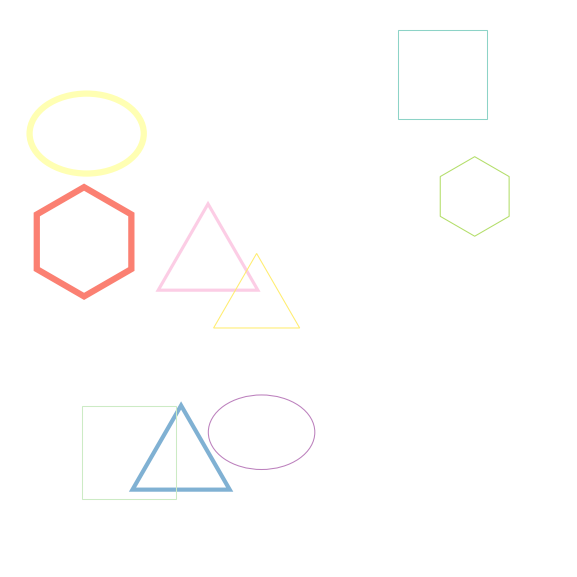[{"shape": "square", "thickness": 0.5, "radius": 0.38, "center": [0.766, 0.87]}, {"shape": "oval", "thickness": 3, "radius": 0.49, "center": [0.15, 0.768]}, {"shape": "hexagon", "thickness": 3, "radius": 0.47, "center": [0.146, 0.58]}, {"shape": "triangle", "thickness": 2, "radius": 0.49, "center": [0.314, 0.2]}, {"shape": "hexagon", "thickness": 0.5, "radius": 0.34, "center": [0.822, 0.659]}, {"shape": "triangle", "thickness": 1.5, "radius": 0.5, "center": [0.36, 0.546]}, {"shape": "oval", "thickness": 0.5, "radius": 0.46, "center": [0.453, 0.251]}, {"shape": "square", "thickness": 0.5, "radius": 0.41, "center": [0.223, 0.216]}, {"shape": "triangle", "thickness": 0.5, "radius": 0.43, "center": [0.444, 0.474]}]